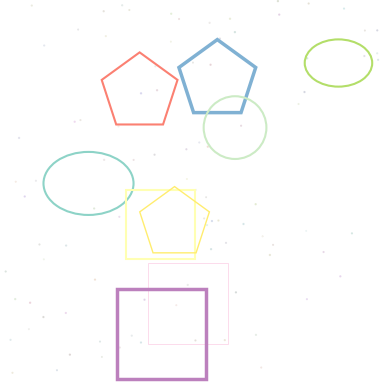[{"shape": "oval", "thickness": 1.5, "radius": 0.58, "center": [0.23, 0.524]}, {"shape": "square", "thickness": 1.5, "radius": 0.45, "center": [0.416, 0.416]}, {"shape": "pentagon", "thickness": 1.5, "radius": 0.52, "center": [0.363, 0.76]}, {"shape": "pentagon", "thickness": 2.5, "radius": 0.52, "center": [0.564, 0.792]}, {"shape": "oval", "thickness": 1.5, "radius": 0.44, "center": [0.879, 0.836]}, {"shape": "square", "thickness": 0.5, "radius": 0.52, "center": [0.488, 0.212]}, {"shape": "square", "thickness": 2.5, "radius": 0.58, "center": [0.42, 0.132]}, {"shape": "circle", "thickness": 1.5, "radius": 0.41, "center": [0.61, 0.669]}, {"shape": "pentagon", "thickness": 1, "radius": 0.48, "center": [0.453, 0.42]}]